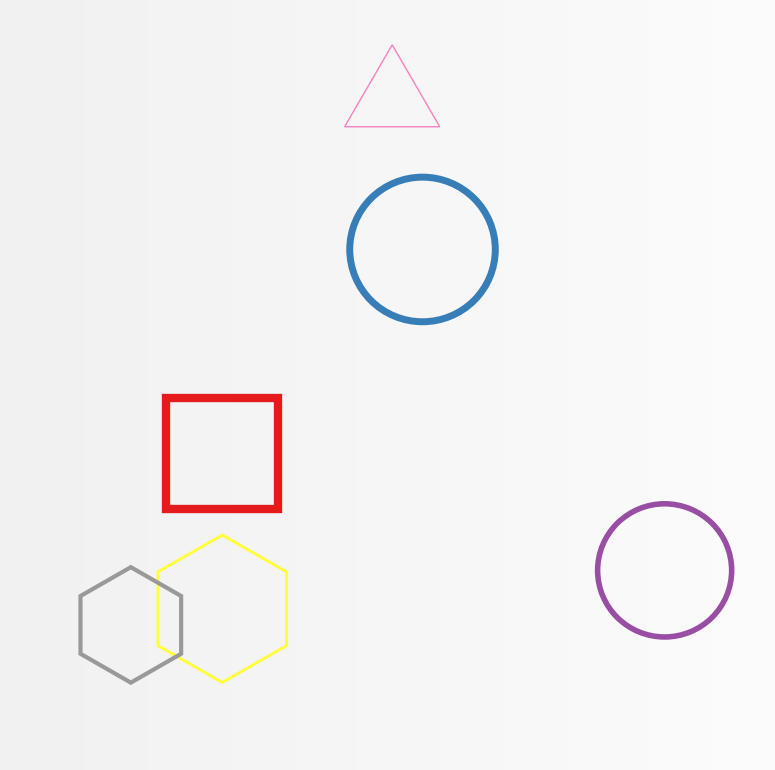[{"shape": "square", "thickness": 3, "radius": 0.36, "center": [0.287, 0.411]}, {"shape": "circle", "thickness": 2.5, "radius": 0.47, "center": [0.545, 0.676]}, {"shape": "circle", "thickness": 2, "radius": 0.43, "center": [0.858, 0.259]}, {"shape": "hexagon", "thickness": 1, "radius": 0.48, "center": [0.287, 0.209]}, {"shape": "triangle", "thickness": 0.5, "radius": 0.35, "center": [0.506, 0.871]}, {"shape": "hexagon", "thickness": 1.5, "radius": 0.37, "center": [0.169, 0.188]}]